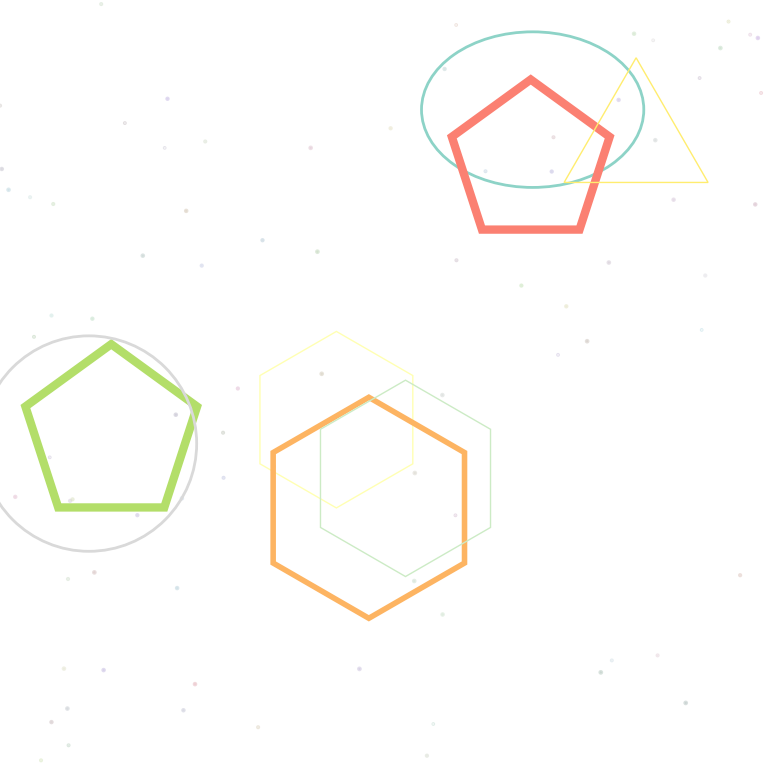[{"shape": "oval", "thickness": 1, "radius": 0.72, "center": [0.692, 0.858]}, {"shape": "hexagon", "thickness": 0.5, "radius": 0.57, "center": [0.437, 0.455]}, {"shape": "pentagon", "thickness": 3, "radius": 0.54, "center": [0.689, 0.789]}, {"shape": "hexagon", "thickness": 2, "radius": 0.72, "center": [0.479, 0.341]}, {"shape": "pentagon", "thickness": 3, "radius": 0.59, "center": [0.144, 0.436]}, {"shape": "circle", "thickness": 1, "radius": 0.7, "center": [0.116, 0.424]}, {"shape": "hexagon", "thickness": 0.5, "radius": 0.64, "center": [0.527, 0.379]}, {"shape": "triangle", "thickness": 0.5, "radius": 0.54, "center": [0.826, 0.817]}]